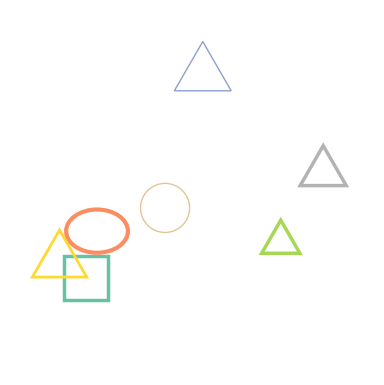[{"shape": "square", "thickness": 2.5, "radius": 0.29, "center": [0.224, 0.278]}, {"shape": "oval", "thickness": 3, "radius": 0.4, "center": [0.252, 0.4]}, {"shape": "triangle", "thickness": 1, "radius": 0.43, "center": [0.527, 0.807]}, {"shape": "triangle", "thickness": 2.5, "radius": 0.29, "center": [0.729, 0.371]}, {"shape": "triangle", "thickness": 2, "radius": 0.41, "center": [0.155, 0.321]}, {"shape": "circle", "thickness": 1, "radius": 0.32, "center": [0.429, 0.46]}, {"shape": "triangle", "thickness": 2.5, "radius": 0.35, "center": [0.84, 0.552]}]